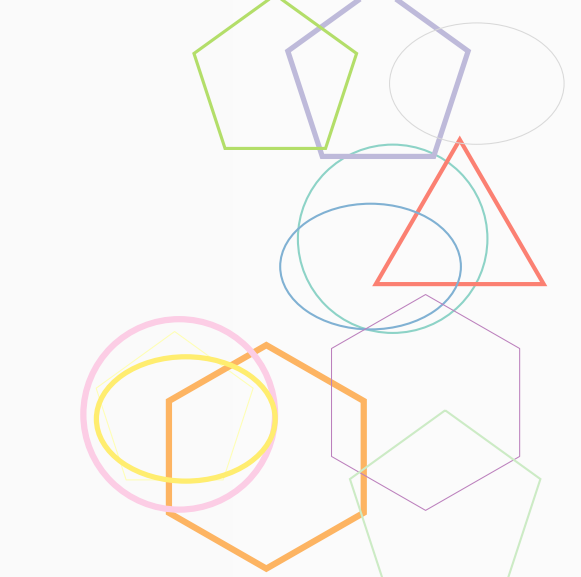[{"shape": "circle", "thickness": 1, "radius": 0.82, "center": [0.676, 0.586]}, {"shape": "pentagon", "thickness": 0.5, "radius": 0.71, "center": [0.3, 0.283]}, {"shape": "pentagon", "thickness": 2.5, "radius": 0.82, "center": [0.65, 0.86]}, {"shape": "triangle", "thickness": 2, "radius": 0.83, "center": [0.791, 0.591]}, {"shape": "oval", "thickness": 1, "radius": 0.78, "center": [0.638, 0.538]}, {"shape": "hexagon", "thickness": 3, "radius": 0.97, "center": [0.458, 0.208]}, {"shape": "pentagon", "thickness": 1.5, "radius": 0.74, "center": [0.474, 0.861]}, {"shape": "circle", "thickness": 3, "radius": 0.82, "center": [0.308, 0.282]}, {"shape": "oval", "thickness": 0.5, "radius": 0.75, "center": [0.82, 0.854]}, {"shape": "hexagon", "thickness": 0.5, "radius": 0.93, "center": [0.732, 0.302]}, {"shape": "pentagon", "thickness": 1, "radius": 0.86, "center": [0.766, 0.116]}, {"shape": "oval", "thickness": 2.5, "radius": 0.77, "center": [0.32, 0.274]}]